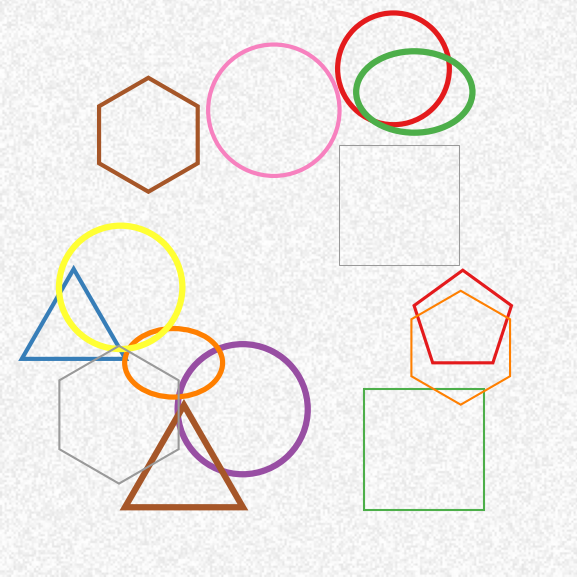[{"shape": "circle", "thickness": 2.5, "radius": 0.48, "center": [0.681, 0.88]}, {"shape": "pentagon", "thickness": 1.5, "radius": 0.44, "center": [0.801, 0.443]}, {"shape": "triangle", "thickness": 2, "radius": 0.52, "center": [0.128, 0.43]}, {"shape": "square", "thickness": 1, "radius": 0.52, "center": [0.734, 0.221]}, {"shape": "oval", "thickness": 3, "radius": 0.5, "center": [0.717, 0.84]}, {"shape": "circle", "thickness": 3, "radius": 0.56, "center": [0.42, 0.291]}, {"shape": "hexagon", "thickness": 1, "radius": 0.49, "center": [0.798, 0.397]}, {"shape": "oval", "thickness": 2.5, "radius": 0.42, "center": [0.301, 0.371]}, {"shape": "circle", "thickness": 3, "radius": 0.53, "center": [0.209, 0.502]}, {"shape": "hexagon", "thickness": 2, "radius": 0.49, "center": [0.257, 0.766]}, {"shape": "triangle", "thickness": 3, "radius": 0.59, "center": [0.319, 0.18]}, {"shape": "circle", "thickness": 2, "radius": 0.57, "center": [0.474, 0.808]}, {"shape": "square", "thickness": 0.5, "radius": 0.52, "center": [0.691, 0.645]}, {"shape": "hexagon", "thickness": 1, "radius": 0.6, "center": [0.206, 0.281]}]